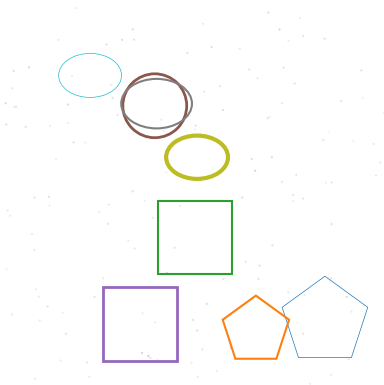[{"shape": "pentagon", "thickness": 0.5, "radius": 0.58, "center": [0.844, 0.166]}, {"shape": "pentagon", "thickness": 1.5, "radius": 0.45, "center": [0.665, 0.142]}, {"shape": "square", "thickness": 1.5, "radius": 0.48, "center": [0.507, 0.383]}, {"shape": "square", "thickness": 2, "radius": 0.48, "center": [0.364, 0.159]}, {"shape": "circle", "thickness": 2, "radius": 0.41, "center": [0.402, 0.725]}, {"shape": "oval", "thickness": 1.5, "radius": 0.46, "center": [0.407, 0.731]}, {"shape": "oval", "thickness": 3, "radius": 0.4, "center": [0.512, 0.592]}, {"shape": "oval", "thickness": 0.5, "radius": 0.41, "center": [0.234, 0.804]}]